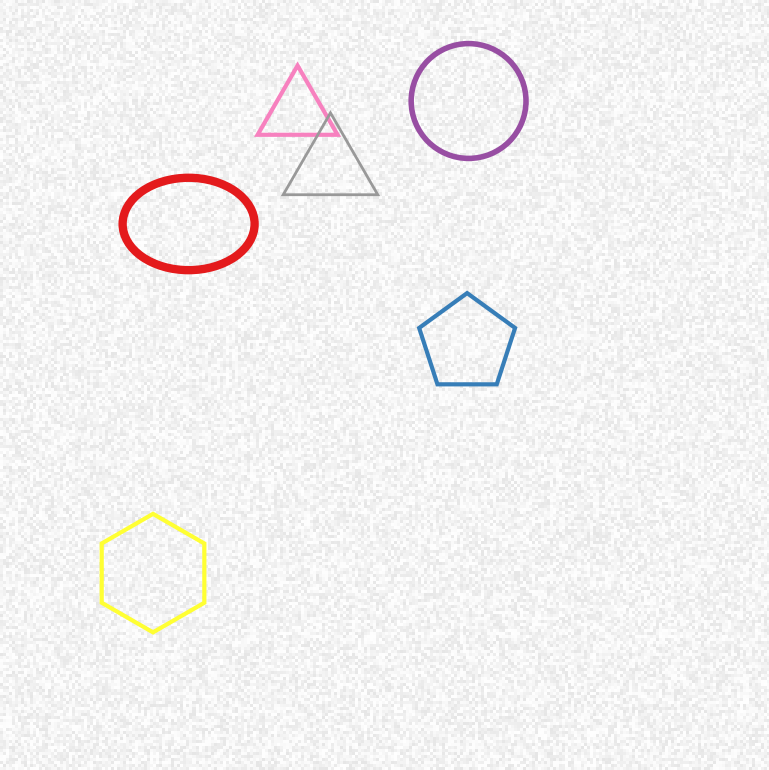[{"shape": "oval", "thickness": 3, "radius": 0.43, "center": [0.245, 0.709]}, {"shape": "pentagon", "thickness": 1.5, "radius": 0.33, "center": [0.607, 0.554]}, {"shape": "circle", "thickness": 2, "radius": 0.37, "center": [0.609, 0.869]}, {"shape": "hexagon", "thickness": 1.5, "radius": 0.38, "center": [0.199, 0.256]}, {"shape": "triangle", "thickness": 1.5, "radius": 0.3, "center": [0.386, 0.855]}, {"shape": "triangle", "thickness": 1, "radius": 0.35, "center": [0.429, 0.783]}]